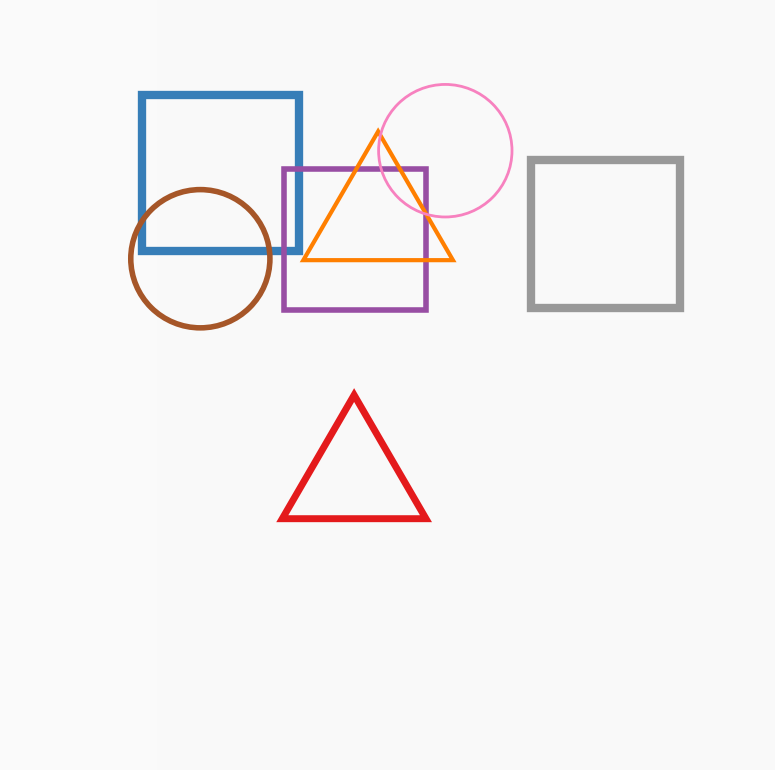[{"shape": "triangle", "thickness": 2.5, "radius": 0.54, "center": [0.457, 0.38]}, {"shape": "square", "thickness": 3, "radius": 0.51, "center": [0.284, 0.776]}, {"shape": "square", "thickness": 2, "radius": 0.46, "center": [0.458, 0.689]}, {"shape": "triangle", "thickness": 1.5, "radius": 0.56, "center": [0.488, 0.718]}, {"shape": "circle", "thickness": 2, "radius": 0.45, "center": [0.259, 0.664]}, {"shape": "circle", "thickness": 1, "radius": 0.43, "center": [0.575, 0.804]}, {"shape": "square", "thickness": 3, "radius": 0.48, "center": [0.781, 0.696]}]